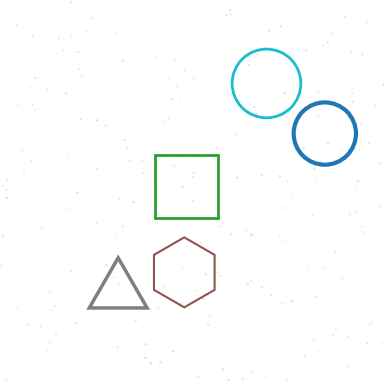[{"shape": "circle", "thickness": 3, "radius": 0.4, "center": [0.844, 0.653]}, {"shape": "square", "thickness": 2, "radius": 0.41, "center": [0.484, 0.515]}, {"shape": "hexagon", "thickness": 1.5, "radius": 0.45, "center": [0.479, 0.293]}, {"shape": "triangle", "thickness": 2.5, "radius": 0.43, "center": [0.307, 0.243]}, {"shape": "circle", "thickness": 2, "radius": 0.45, "center": [0.692, 0.783]}]